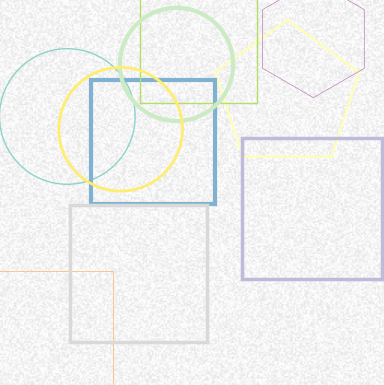[{"shape": "circle", "thickness": 1, "radius": 0.88, "center": [0.175, 0.697]}, {"shape": "pentagon", "thickness": 1.5, "radius": 0.98, "center": [0.746, 0.752]}, {"shape": "square", "thickness": 2.5, "radius": 0.91, "center": [0.81, 0.459]}, {"shape": "square", "thickness": 3, "radius": 0.81, "center": [0.397, 0.631]}, {"shape": "square", "thickness": 0.5, "radius": 0.9, "center": [0.113, 0.116]}, {"shape": "square", "thickness": 1, "radius": 0.76, "center": [0.515, 0.885]}, {"shape": "square", "thickness": 2.5, "radius": 0.89, "center": [0.36, 0.289]}, {"shape": "hexagon", "thickness": 0.5, "radius": 0.76, "center": [0.814, 0.899]}, {"shape": "circle", "thickness": 3, "radius": 0.74, "center": [0.459, 0.833]}, {"shape": "circle", "thickness": 2, "radius": 0.8, "center": [0.313, 0.664]}]